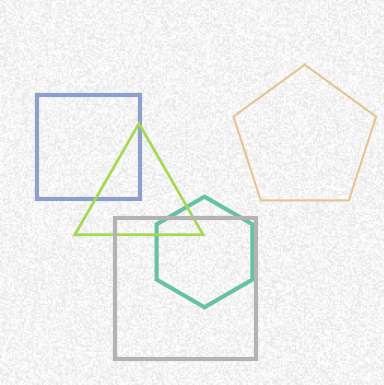[{"shape": "hexagon", "thickness": 3, "radius": 0.72, "center": [0.531, 0.346]}, {"shape": "square", "thickness": 3, "radius": 0.67, "center": [0.229, 0.618]}, {"shape": "triangle", "thickness": 2, "radius": 0.96, "center": [0.361, 0.487]}, {"shape": "pentagon", "thickness": 1.5, "radius": 0.97, "center": [0.792, 0.637]}, {"shape": "square", "thickness": 3, "radius": 0.91, "center": [0.481, 0.25]}]